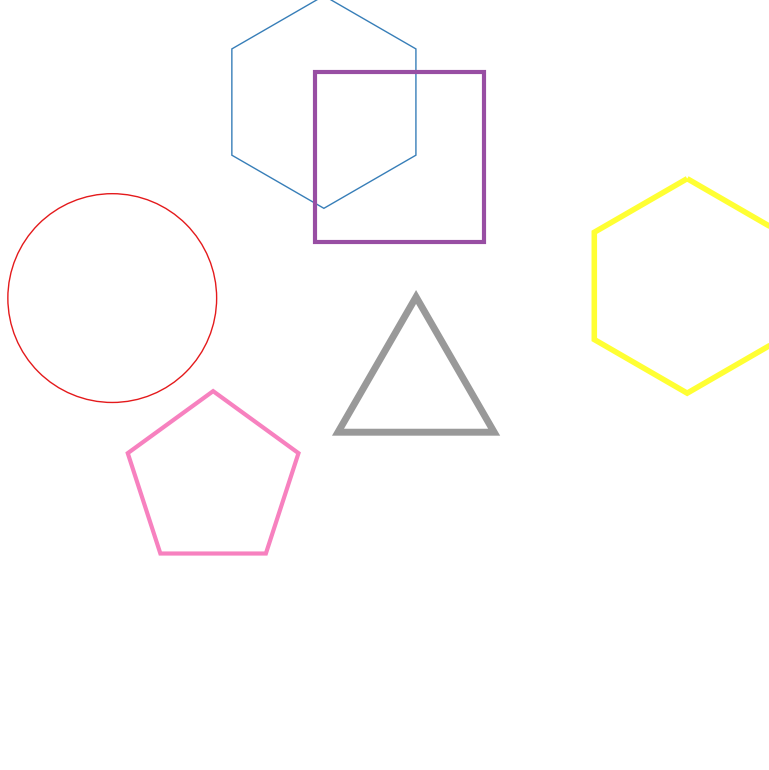[{"shape": "circle", "thickness": 0.5, "radius": 0.68, "center": [0.146, 0.613]}, {"shape": "hexagon", "thickness": 0.5, "radius": 0.69, "center": [0.421, 0.867]}, {"shape": "square", "thickness": 1.5, "radius": 0.55, "center": [0.519, 0.796]}, {"shape": "hexagon", "thickness": 2, "radius": 0.7, "center": [0.892, 0.629]}, {"shape": "pentagon", "thickness": 1.5, "radius": 0.58, "center": [0.277, 0.375]}, {"shape": "triangle", "thickness": 2.5, "radius": 0.59, "center": [0.54, 0.497]}]